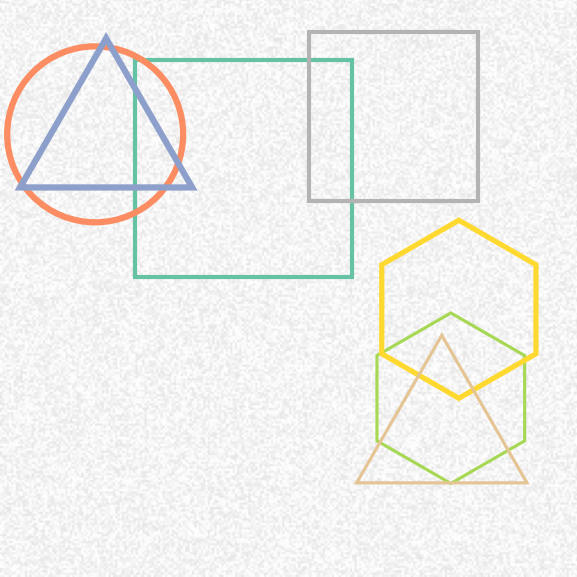[{"shape": "square", "thickness": 2, "radius": 0.94, "center": [0.421, 0.707]}, {"shape": "circle", "thickness": 3, "radius": 0.76, "center": [0.165, 0.767]}, {"shape": "triangle", "thickness": 3, "radius": 0.86, "center": [0.184, 0.761]}, {"shape": "hexagon", "thickness": 1.5, "radius": 0.74, "center": [0.781, 0.31]}, {"shape": "hexagon", "thickness": 2.5, "radius": 0.77, "center": [0.795, 0.464]}, {"shape": "triangle", "thickness": 1.5, "radius": 0.85, "center": [0.765, 0.248]}, {"shape": "square", "thickness": 2, "radius": 0.73, "center": [0.682, 0.797]}]